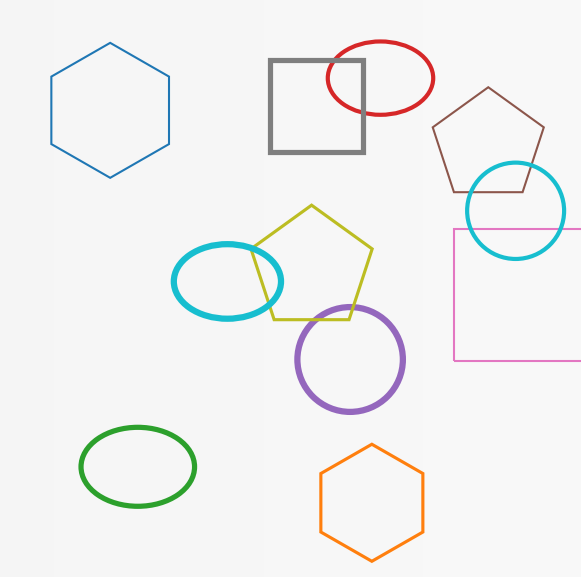[{"shape": "hexagon", "thickness": 1, "radius": 0.58, "center": [0.19, 0.808]}, {"shape": "hexagon", "thickness": 1.5, "radius": 0.51, "center": [0.64, 0.129]}, {"shape": "oval", "thickness": 2.5, "radius": 0.49, "center": [0.237, 0.191]}, {"shape": "oval", "thickness": 2, "radius": 0.45, "center": [0.655, 0.864]}, {"shape": "circle", "thickness": 3, "radius": 0.45, "center": [0.602, 0.377]}, {"shape": "pentagon", "thickness": 1, "radius": 0.5, "center": [0.84, 0.748]}, {"shape": "square", "thickness": 1, "radius": 0.57, "center": [0.895, 0.488]}, {"shape": "square", "thickness": 2.5, "radius": 0.4, "center": [0.545, 0.816]}, {"shape": "pentagon", "thickness": 1.5, "radius": 0.55, "center": [0.536, 0.534]}, {"shape": "oval", "thickness": 3, "radius": 0.46, "center": [0.391, 0.512]}, {"shape": "circle", "thickness": 2, "radius": 0.42, "center": [0.887, 0.634]}]